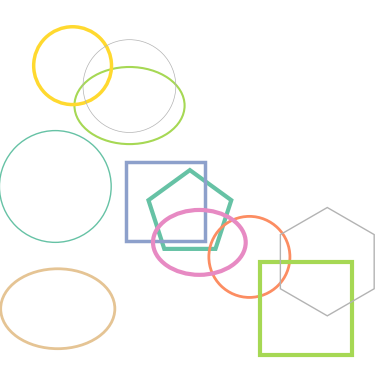[{"shape": "pentagon", "thickness": 3, "radius": 0.57, "center": [0.493, 0.445]}, {"shape": "circle", "thickness": 1, "radius": 0.73, "center": [0.144, 0.516]}, {"shape": "circle", "thickness": 2, "radius": 0.53, "center": [0.648, 0.333]}, {"shape": "square", "thickness": 2.5, "radius": 0.51, "center": [0.429, 0.477]}, {"shape": "oval", "thickness": 3, "radius": 0.6, "center": [0.518, 0.37]}, {"shape": "oval", "thickness": 1.5, "radius": 0.72, "center": [0.336, 0.726]}, {"shape": "square", "thickness": 3, "radius": 0.6, "center": [0.795, 0.199]}, {"shape": "circle", "thickness": 2.5, "radius": 0.51, "center": [0.189, 0.829]}, {"shape": "oval", "thickness": 2, "radius": 0.74, "center": [0.15, 0.198]}, {"shape": "circle", "thickness": 0.5, "radius": 0.6, "center": [0.336, 0.776]}, {"shape": "hexagon", "thickness": 1, "radius": 0.7, "center": [0.85, 0.32]}]